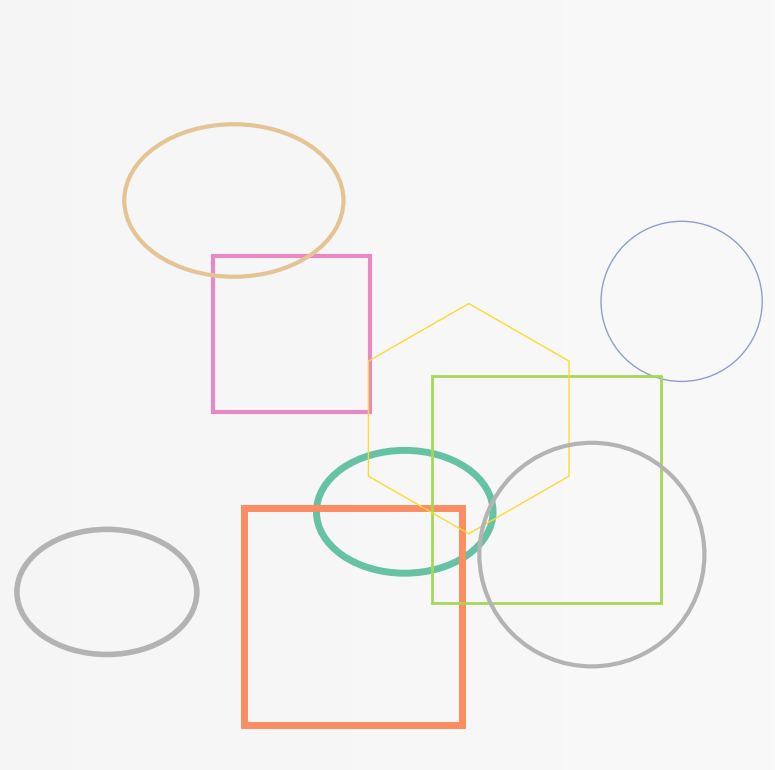[{"shape": "oval", "thickness": 2.5, "radius": 0.57, "center": [0.522, 0.335]}, {"shape": "square", "thickness": 2.5, "radius": 0.71, "center": [0.455, 0.199]}, {"shape": "circle", "thickness": 0.5, "radius": 0.52, "center": [0.879, 0.609]}, {"shape": "square", "thickness": 1.5, "radius": 0.51, "center": [0.376, 0.566]}, {"shape": "square", "thickness": 1, "radius": 0.74, "center": [0.705, 0.364]}, {"shape": "hexagon", "thickness": 0.5, "radius": 0.75, "center": [0.605, 0.456]}, {"shape": "oval", "thickness": 1.5, "radius": 0.71, "center": [0.302, 0.74]}, {"shape": "circle", "thickness": 1.5, "radius": 0.73, "center": [0.764, 0.28]}, {"shape": "oval", "thickness": 2, "radius": 0.58, "center": [0.138, 0.231]}]